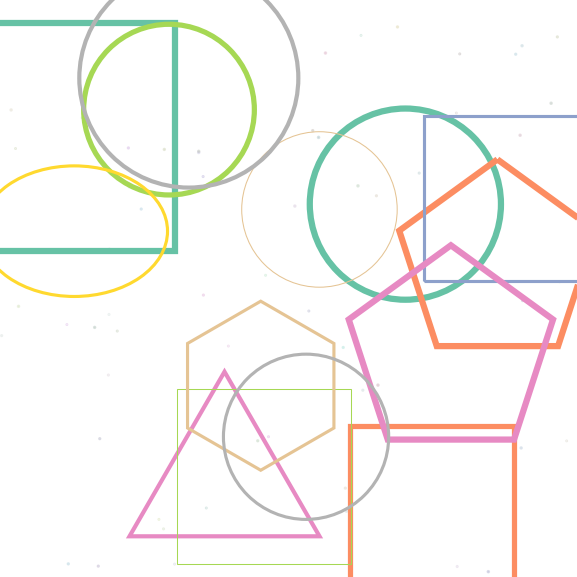[{"shape": "circle", "thickness": 3, "radius": 0.83, "center": [0.702, 0.646]}, {"shape": "square", "thickness": 3, "radius": 0.98, "center": [0.106, 0.762]}, {"shape": "square", "thickness": 2.5, "radius": 0.71, "center": [0.748, 0.119]}, {"shape": "pentagon", "thickness": 3, "radius": 0.89, "center": [0.861, 0.544]}, {"shape": "square", "thickness": 1.5, "radius": 0.71, "center": [0.877, 0.655]}, {"shape": "triangle", "thickness": 2, "radius": 0.95, "center": [0.389, 0.165]}, {"shape": "pentagon", "thickness": 3, "radius": 0.93, "center": [0.781, 0.388]}, {"shape": "circle", "thickness": 2.5, "radius": 0.74, "center": [0.293, 0.809]}, {"shape": "square", "thickness": 0.5, "radius": 0.75, "center": [0.457, 0.174]}, {"shape": "oval", "thickness": 1.5, "radius": 0.81, "center": [0.129, 0.599]}, {"shape": "hexagon", "thickness": 1.5, "radius": 0.73, "center": [0.451, 0.331]}, {"shape": "circle", "thickness": 0.5, "radius": 0.67, "center": [0.553, 0.636]}, {"shape": "circle", "thickness": 2, "radius": 0.95, "center": [0.327, 0.864]}, {"shape": "circle", "thickness": 1.5, "radius": 0.72, "center": [0.53, 0.243]}]